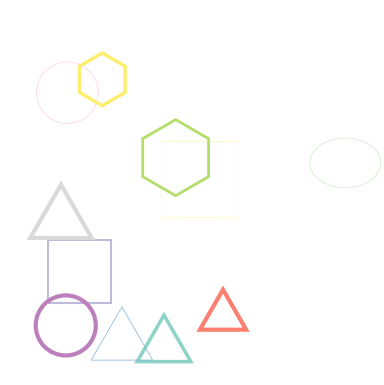[{"shape": "triangle", "thickness": 2.5, "radius": 0.4, "center": [0.426, 0.101]}, {"shape": "square", "thickness": 0.5, "radius": 0.5, "center": [0.516, 0.535]}, {"shape": "square", "thickness": 1.5, "radius": 0.41, "center": [0.206, 0.296]}, {"shape": "triangle", "thickness": 3, "radius": 0.35, "center": [0.579, 0.178]}, {"shape": "triangle", "thickness": 0.5, "radius": 0.46, "center": [0.317, 0.111]}, {"shape": "hexagon", "thickness": 2, "radius": 0.49, "center": [0.456, 0.591]}, {"shape": "circle", "thickness": 0.5, "radius": 0.4, "center": [0.175, 0.759]}, {"shape": "triangle", "thickness": 3, "radius": 0.46, "center": [0.158, 0.428]}, {"shape": "circle", "thickness": 3, "radius": 0.39, "center": [0.171, 0.155]}, {"shape": "oval", "thickness": 0.5, "radius": 0.46, "center": [0.897, 0.577]}, {"shape": "hexagon", "thickness": 2.5, "radius": 0.34, "center": [0.266, 0.794]}]